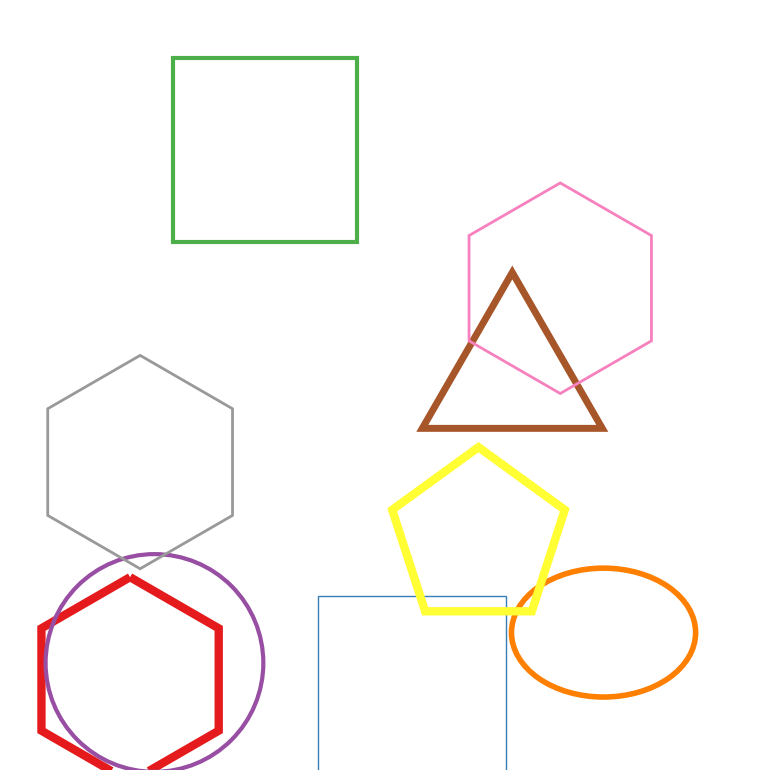[{"shape": "hexagon", "thickness": 3, "radius": 0.66, "center": [0.169, 0.118]}, {"shape": "square", "thickness": 0.5, "radius": 0.61, "center": [0.535, 0.104]}, {"shape": "square", "thickness": 1.5, "radius": 0.6, "center": [0.344, 0.805]}, {"shape": "circle", "thickness": 1.5, "radius": 0.71, "center": [0.201, 0.139]}, {"shape": "oval", "thickness": 2, "radius": 0.6, "center": [0.784, 0.178]}, {"shape": "pentagon", "thickness": 3, "radius": 0.59, "center": [0.621, 0.301]}, {"shape": "triangle", "thickness": 2.5, "radius": 0.67, "center": [0.665, 0.511]}, {"shape": "hexagon", "thickness": 1, "radius": 0.68, "center": [0.728, 0.626]}, {"shape": "hexagon", "thickness": 1, "radius": 0.69, "center": [0.182, 0.4]}]